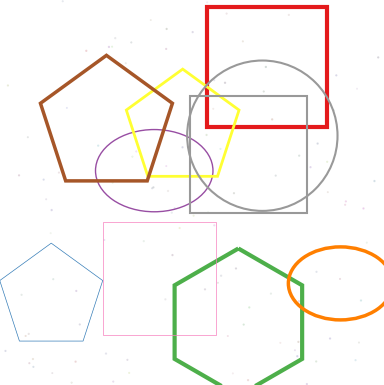[{"shape": "square", "thickness": 3, "radius": 0.78, "center": [0.694, 0.827]}, {"shape": "pentagon", "thickness": 0.5, "radius": 0.7, "center": [0.133, 0.228]}, {"shape": "hexagon", "thickness": 3, "radius": 0.96, "center": [0.619, 0.163]}, {"shape": "oval", "thickness": 1, "radius": 0.76, "center": [0.401, 0.557]}, {"shape": "oval", "thickness": 2.5, "radius": 0.68, "center": [0.884, 0.264]}, {"shape": "pentagon", "thickness": 2, "radius": 0.77, "center": [0.474, 0.667]}, {"shape": "pentagon", "thickness": 2.5, "radius": 0.9, "center": [0.276, 0.676]}, {"shape": "square", "thickness": 0.5, "radius": 0.73, "center": [0.414, 0.277]}, {"shape": "square", "thickness": 1.5, "radius": 0.76, "center": [0.644, 0.597]}, {"shape": "circle", "thickness": 1.5, "radius": 0.98, "center": [0.681, 0.648]}]